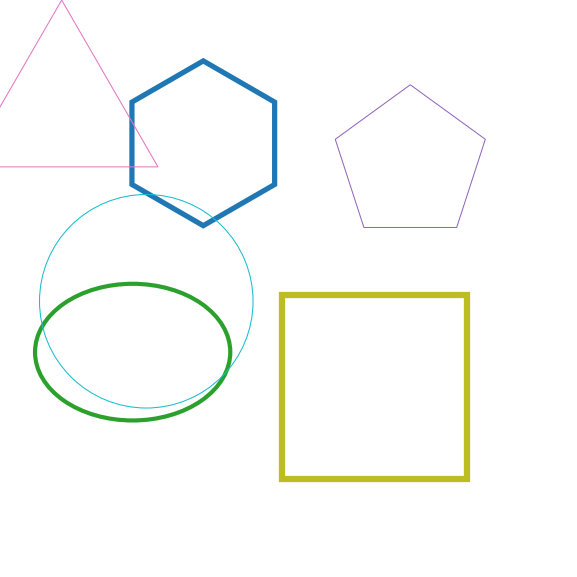[{"shape": "hexagon", "thickness": 2.5, "radius": 0.71, "center": [0.352, 0.751]}, {"shape": "oval", "thickness": 2, "radius": 0.85, "center": [0.23, 0.389]}, {"shape": "pentagon", "thickness": 0.5, "radius": 0.68, "center": [0.71, 0.716]}, {"shape": "triangle", "thickness": 0.5, "radius": 0.96, "center": [0.107, 0.806]}, {"shape": "square", "thickness": 3, "radius": 0.8, "center": [0.649, 0.329]}, {"shape": "circle", "thickness": 0.5, "radius": 0.92, "center": [0.253, 0.477]}]